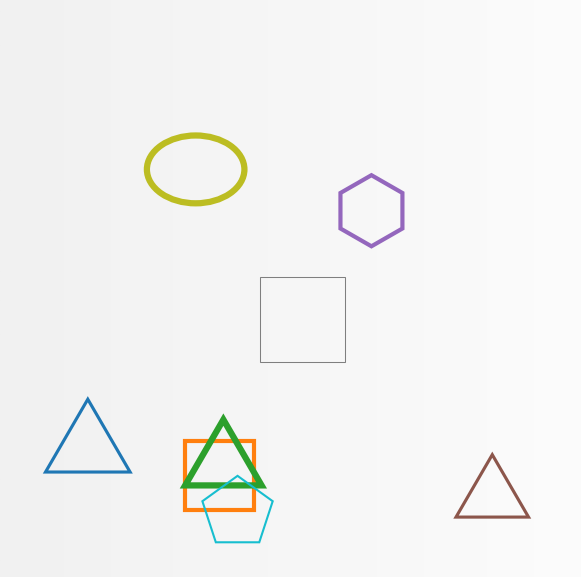[{"shape": "triangle", "thickness": 1.5, "radius": 0.42, "center": [0.151, 0.224]}, {"shape": "square", "thickness": 2, "radius": 0.3, "center": [0.378, 0.176]}, {"shape": "triangle", "thickness": 3, "radius": 0.38, "center": [0.384, 0.197]}, {"shape": "hexagon", "thickness": 2, "radius": 0.31, "center": [0.639, 0.634]}, {"shape": "triangle", "thickness": 1.5, "radius": 0.36, "center": [0.847, 0.14]}, {"shape": "square", "thickness": 0.5, "radius": 0.36, "center": [0.52, 0.446]}, {"shape": "oval", "thickness": 3, "radius": 0.42, "center": [0.337, 0.706]}, {"shape": "pentagon", "thickness": 1, "radius": 0.32, "center": [0.409, 0.112]}]